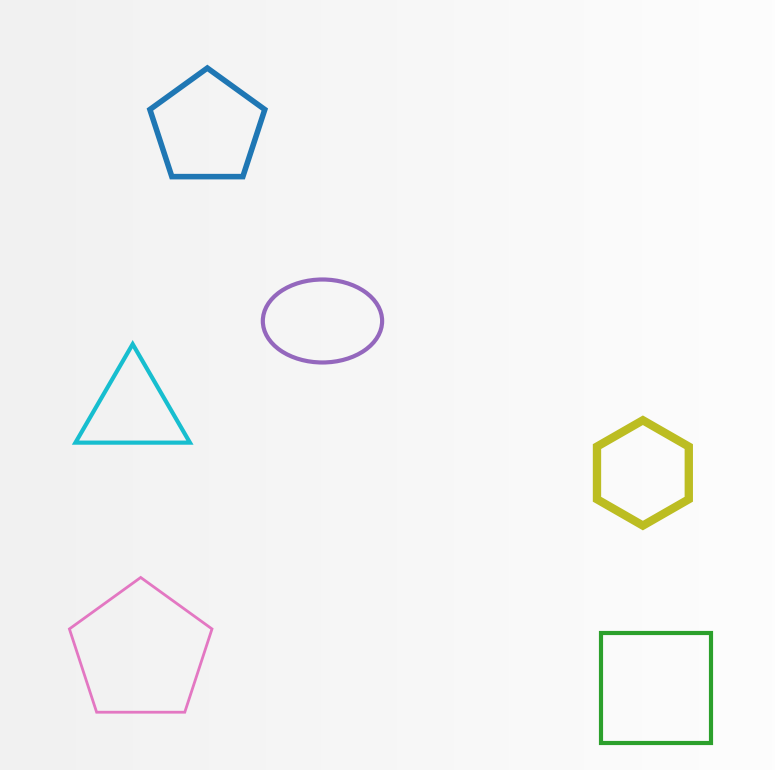[{"shape": "pentagon", "thickness": 2, "radius": 0.39, "center": [0.268, 0.834]}, {"shape": "square", "thickness": 1.5, "radius": 0.36, "center": [0.847, 0.107]}, {"shape": "oval", "thickness": 1.5, "radius": 0.38, "center": [0.416, 0.583]}, {"shape": "pentagon", "thickness": 1, "radius": 0.48, "center": [0.182, 0.153]}, {"shape": "hexagon", "thickness": 3, "radius": 0.34, "center": [0.83, 0.386]}, {"shape": "triangle", "thickness": 1.5, "radius": 0.43, "center": [0.171, 0.468]}]